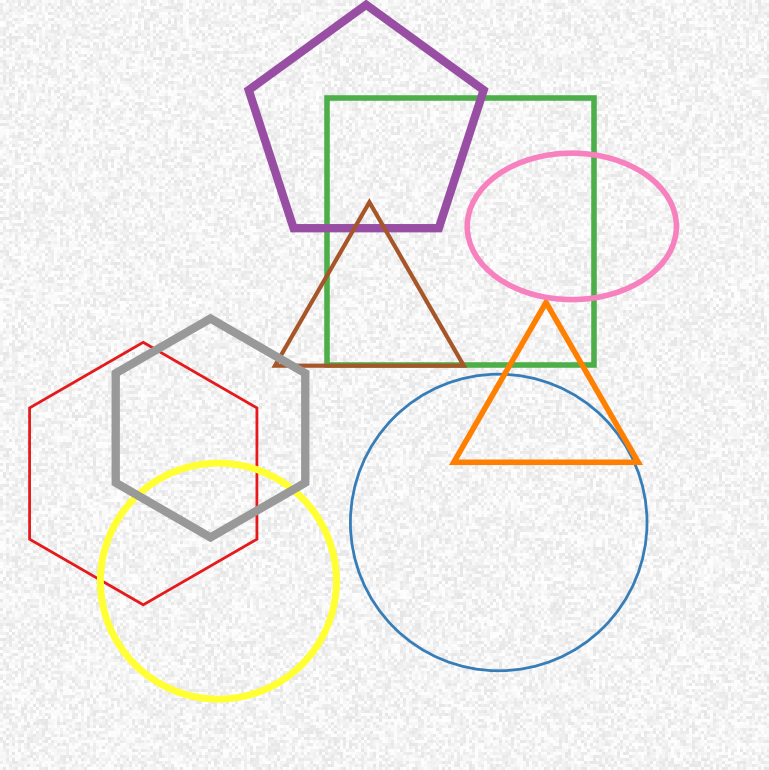[{"shape": "hexagon", "thickness": 1, "radius": 0.85, "center": [0.186, 0.385]}, {"shape": "circle", "thickness": 1, "radius": 0.96, "center": [0.648, 0.321]}, {"shape": "square", "thickness": 2, "radius": 0.87, "center": [0.598, 0.7]}, {"shape": "pentagon", "thickness": 3, "radius": 0.8, "center": [0.476, 0.833]}, {"shape": "triangle", "thickness": 2, "radius": 0.69, "center": [0.709, 0.469]}, {"shape": "circle", "thickness": 2.5, "radius": 0.77, "center": [0.284, 0.245]}, {"shape": "triangle", "thickness": 1.5, "radius": 0.71, "center": [0.48, 0.596]}, {"shape": "oval", "thickness": 2, "radius": 0.68, "center": [0.743, 0.706]}, {"shape": "hexagon", "thickness": 3, "radius": 0.71, "center": [0.273, 0.444]}]